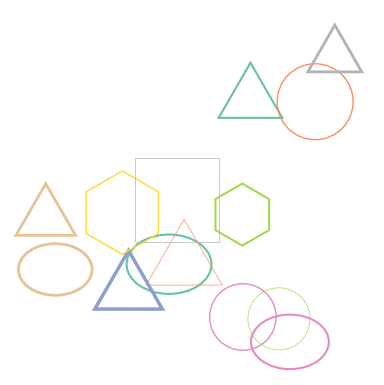[{"shape": "triangle", "thickness": 1.5, "radius": 0.48, "center": [0.651, 0.742]}, {"shape": "oval", "thickness": 1.5, "radius": 0.55, "center": [0.439, 0.314]}, {"shape": "circle", "thickness": 1, "radius": 0.49, "center": [0.819, 0.736]}, {"shape": "triangle", "thickness": 0.5, "radius": 0.57, "center": [0.478, 0.317]}, {"shape": "triangle", "thickness": 2.5, "radius": 0.51, "center": [0.334, 0.248]}, {"shape": "oval", "thickness": 1.5, "radius": 0.51, "center": [0.753, 0.112]}, {"shape": "circle", "thickness": 1, "radius": 0.43, "center": [0.631, 0.177]}, {"shape": "hexagon", "thickness": 1.5, "radius": 0.4, "center": [0.629, 0.443]}, {"shape": "circle", "thickness": 0.5, "radius": 0.4, "center": [0.725, 0.172]}, {"shape": "hexagon", "thickness": 1, "radius": 0.54, "center": [0.318, 0.448]}, {"shape": "oval", "thickness": 2, "radius": 0.48, "center": [0.144, 0.3]}, {"shape": "triangle", "thickness": 2, "radius": 0.45, "center": [0.119, 0.433]}, {"shape": "square", "thickness": 0.5, "radius": 0.54, "center": [0.46, 0.481]}, {"shape": "triangle", "thickness": 2, "radius": 0.4, "center": [0.87, 0.854]}]